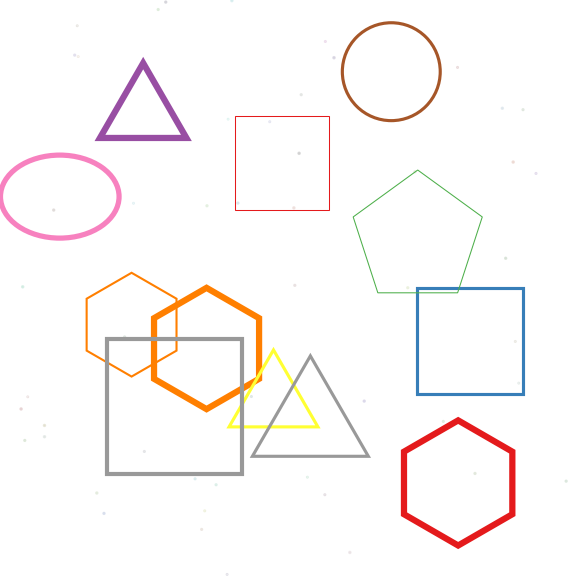[{"shape": "square", "thickness": 0.5, "radius": 0.41, "center": [0.488, 0.717]}, {"shape": "hexagon", "thickness": 3, "radius": 0.54, "center": [0.793, 0.163]}, {"shape": "square", "thickness": 1.5, "radius": 0.46, "center": [0.814, 0.409]}, {"shape": "pentagon", "thickness": 0.5, "radius": 0.59, "center": [0.723, 0.587]}, {"shape": "triangle", "thickness": 3, "radius": 0.43, "center": [0.248, 0.803]}, {"shape": "hexagon", "thickness": 1, "radius": 0.45, "center": [0.228, 0.437]}, {"shape": "hexagon", "thickness": 3, "radius": 0.53, "center": [0.358, 0.396]}, {"shape": "triangle", "thickness": 1.5, "radius": 0.44, "center": [0.474, 0.304]}, {"shape": "circle", "thickness": 1.5, "radius": 0.42, "center": [0.678, 0.875]}, {"shape": "oval", "thickness": 2.5, "radius": 0.51, "center": [0.104, 0.659]}, {"shape": "square", "thickness": 2, "radius": 0.58, "center": [0.302, 0.295]}, {"shape": "triangle", "thickness": 1.5, "radius": 0.58, "center": [0.537, 0.267]}]